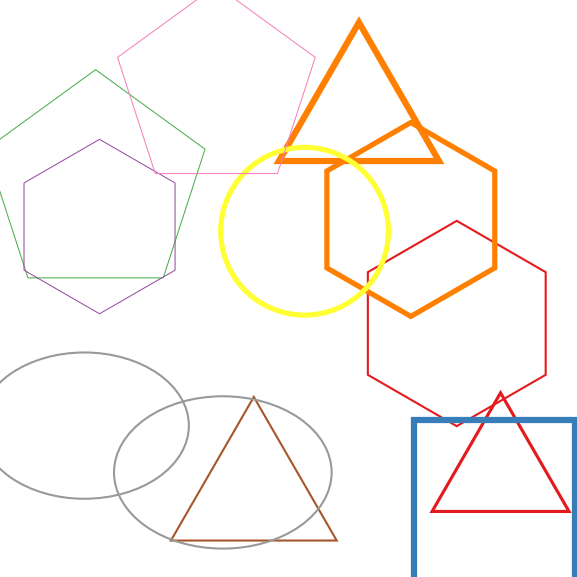[{"shape": "triangle", "thickness": 1.5, "radius": 0.68, "center": [0.867, 0.182]}, {"shape": "hexagon", "thickness": 1, "radius": 0.89, "center": [0.791, 0.439]}, {"shape": "square", "thickness": 3, "radius": 0.7, "center": [0.856, 0.134]}, {"shape": "pentagon", "thickness": 0.5, "radius": 1.0, "center": [0.166, 0.679]}, {"shape": "hexagon", "thickness": 0.5, "radius": 0.76, "center": [0.172, 0.607]}, {"shape": "hexagon", "thickness": 2.5, "radius": 0.84, "center": [0.711, 0.619]}, {"shape": "triangle", "thickness": 3, "radius": 0.8, "center": [0.622, 0.8]}, {"shape": "circle", "thickness": 2.5, "radius": 0.73, "center": [0.527, 0.599]}, {"shape": "triangle", "thickness": 1, "radius": 0.83, "center": [0.44, 0.146]}, {"shape": "pentagon", "thickness": 0.5, "radius": 0.9, "center": [0.375, 0.844]}, {"shape": "oval", "thickness": 1, "radius": 0.9, "center": [0.146, 0.262]}, {"shape": "oval", "thickness": 1, "radius": 0.94, "center": [0.386, 0.181]}]